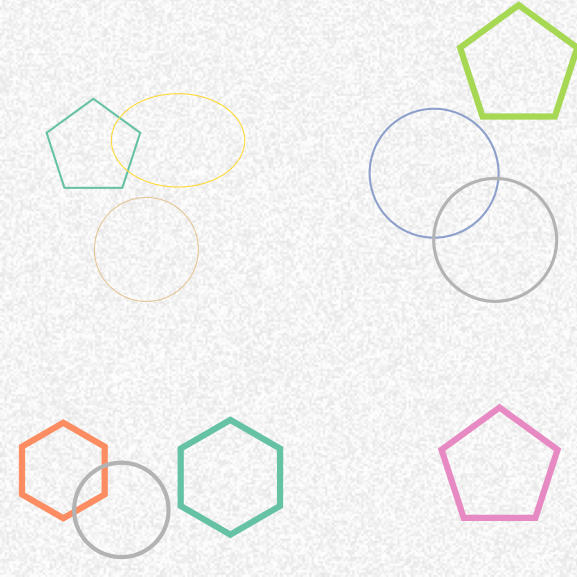[{"shape": "hexagon", "thickness": 3, "radius": 0.5, "center": [0.399, 0.173]}, {"shape": "pentagon", "thickness": 1, "radius": 0.43, "center": [0.162, 0.743]}, {"shape": "hexagon", "thickness": 3, "radius": 0.41, "center": [0.11, 0.184]}, {"shape": "circle", "thickness": 1, "radius": 0.56, "center": [0.752, 0.699]}, {"shape": "pentagon", "thickness": 3, "radius": 0.53, "center": [0.865, 0.188]}, {"shape": "pentagon", "thickness": 3, "radius": 0.53, "center": [0.898, 0.884]}, {"shape": "oval", "thickness": 0.5, "radius": 0.58, "center": [0.308, 0.756]}, {"shape": "circle", "thickness": 0.5, "radius": 0.45, "center": [0.253, 0.567]}, {"shape": "circle", "thickness": 2, "radius": 0.41, "center": [0.21, 0.116]}, {"shape": "circle", "thickness": 1.5, "radius": 0.53, "center": [0.857, 0.584]}]